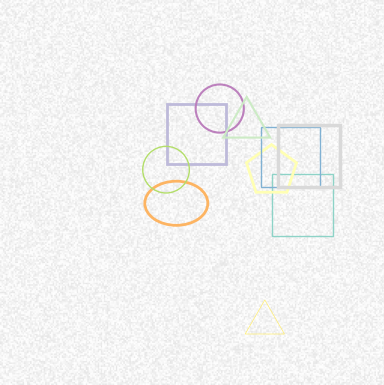[{"shape": "square", "thickness": 1, "radius": 0.4, "center": [0.785, 0.467]}, {"shape": "pentagon", "thickness": 2, "radius": 0.34, "center": [0.705, 0.556]}, {"shape": "square", "thickness": 2, "radius": 0.39, "center": [0.51, 0.652]}, {"shape": "square", "thickness": 1, "radius": 0.39, "center": [0.755, 0.592]}, {"shape": "oval", "thickness": 2, "radius": 0.41, "center": [0.458, 0.472]}, {"shape": "circle", "thickness": 1, "radius": 0.3, "center": [0.431, 0.559]}, {"shape": "square", "thickness": 2.5, "radius": 0.41, "center": [0.803, 0.595]}, {"shape": "circle", "thickness": 1.5, "radius": 0.31, "center": [0.571, 0.718]}, {"shape": "triangle", "thickness": 1.5, "radius": 0.35, "center": [0.641, 0.678]}, {"shape": "triangle", "thickness": 0.5, "radius": 0.29, "center": [0.688, 0.162]}]